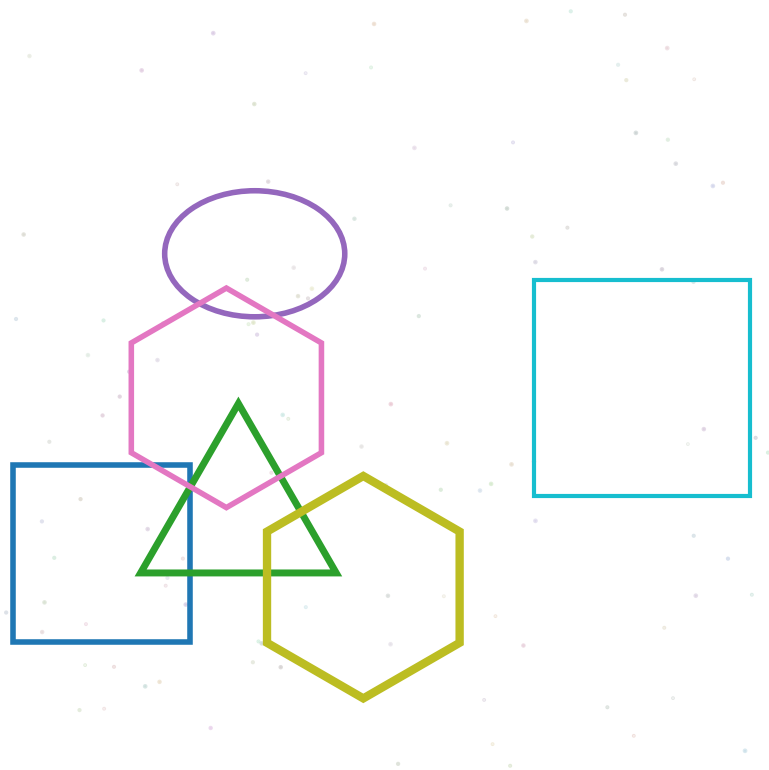[{"shape": "square", "thickness": 2, "radius": 0.57, "center": [0.132, 0.281]}, {"shape": "triangle", "thickness": 2.5, "radius": 0.73, "center": [0.31, 0.329]}, {"shape": "oval", "thickness": 2, "radius": 0.58, "center": [0.331, 0.67]}, {"shape": "hexagon", "thickness": 2, "radius": 0.71, "center": [0.294, 0.483]}, {"shape": "hexagon", "thickness": 3, "radius": 0.72, "center": [0.472, 0.237]}, {"shape": "square", "thickness": 1.5, "radius": 0.7, "center": [0.834, 0.497]}]